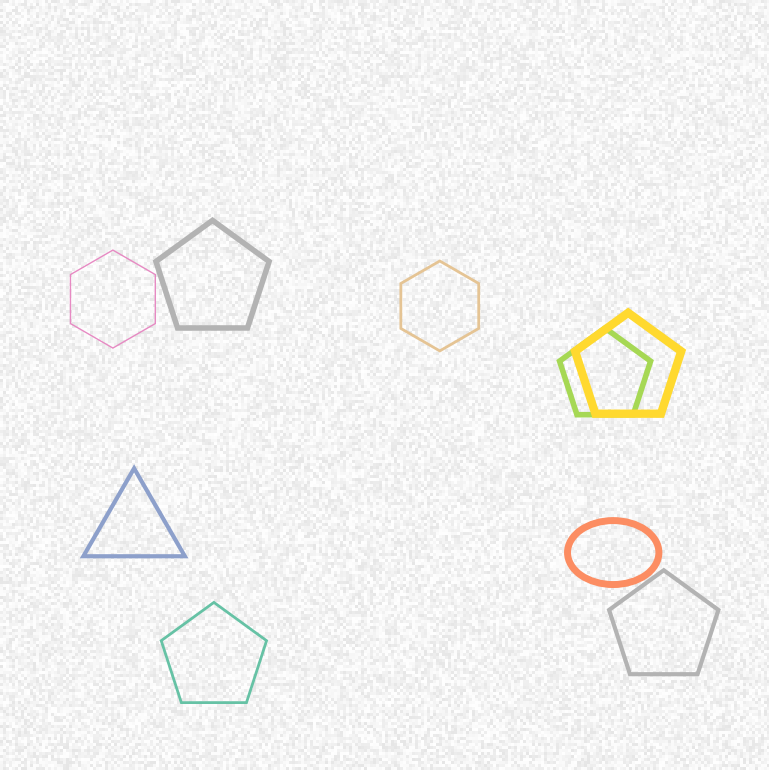[{"shape": "pentagon", "thickness": 1, "radius": 0.36, "center": [0.278, 0.146]}, {"shape": "oval", "thickness": 2.5, "radius": 0.3, "center": [0.796, 0.282]}, {"shape": "triangle", "thickness": 1.5, "radius": 0.38, "center": [0.174, 0.316]}, {"shape": "hexagon", "thickness": 0.5, "radius": 0.32, "center": [0.147, 0.612]}, {"shape": "pentagon", "thickness": 2, "radius": 0.31, "center": [0.786, 0.512]}, {"shape": "pentagon", "thickness": 3, "radius": 0.36, "center": [0.816, 0.521]}, {"shape": "hexagon", "thickness": 1, "radius": 0.29, "center": [0.571, 0.603]}, {"shape": "pentagon", "thickness": 2, "radius": 0.39, "center": [0.276, 0.637]}, {"shape": "pentagon", "thickness": 1.5, "radius": 0.37, "center": [0.862, 0.185]}]